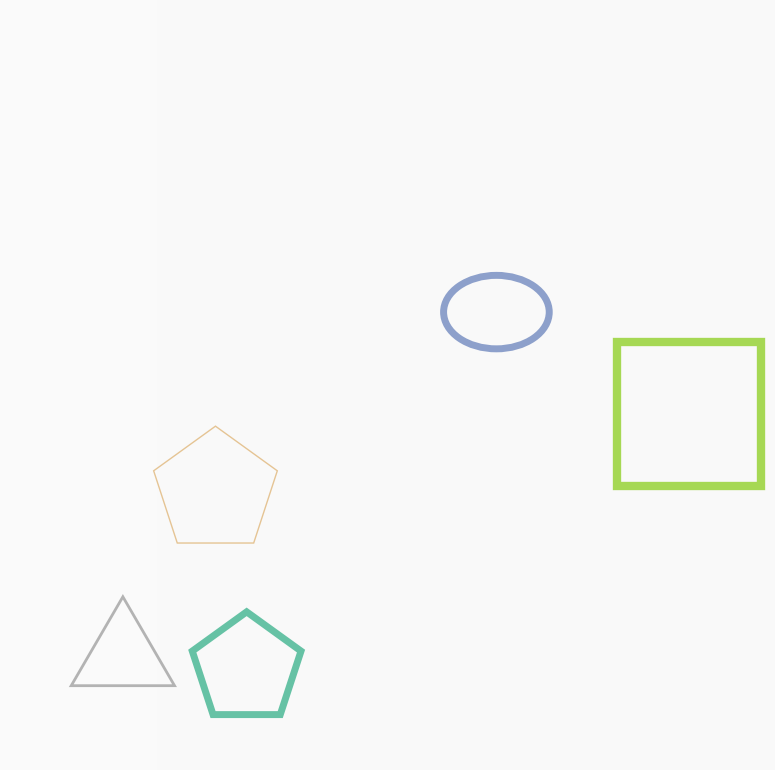[{"shape": "pentagon", "thickness": 2.5, "radius": 0.37, "center": [0.318, 0.132]}, {"shape": "oval", "thickness": 2.5, "radius": 0.34, "center": [0.641, 0.595]}, {"shape": "square", "thickness": 3, "radius": 0.47, "center": [0.889, 0.463]}, {"shape": "pentagon", "thickness": 0.5, "radius": 0.42, "center": [0.278, 0.363]}, {"shape": "triangle", "thickness": 1, "radius": 0.38, "center": [0.159, 0.148]}]